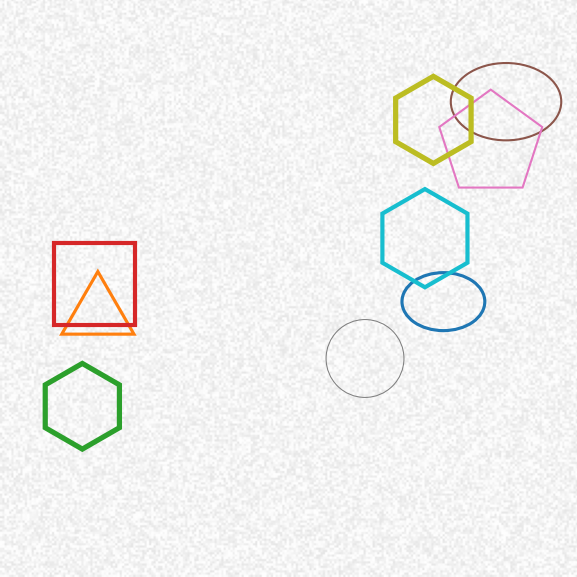[{"shape": "oval", "thickness": 1.5, "radius": 0.36, "center": [0.768, 0.477]}, {"shape": "triangle", "thickness": 1.5, "radius": 0.36, "center": [0.169, 0.457]}, {"shape": "hexagon", "thickness": 2.5, "radius": 0.37, "center": [0.143, 0.296]}, {"shape": "square", "thickness": 2, "radius": 0.35, "center": [0.163, 0.507]}, {"shape": "oval", "thickness": 1, "radius": 0.48, "center": [0.876, 0.823]}, {"shape": "pentagon", "thickness": 1, "radius": 0.47, "center": [0.85, 0.75]}, {"shape": "circle", "thickness": 0.5, "radius": 0.34, "center": [0.632, 0.378]}, {"shape": "hexagon", "thickness": 2.5, "radius": 0.38, "center": [0.75, 0.792]}, {"shape": "hexagon", "thickness": 2, "radius": 0.43, "center": [0.736, 0.587]}]